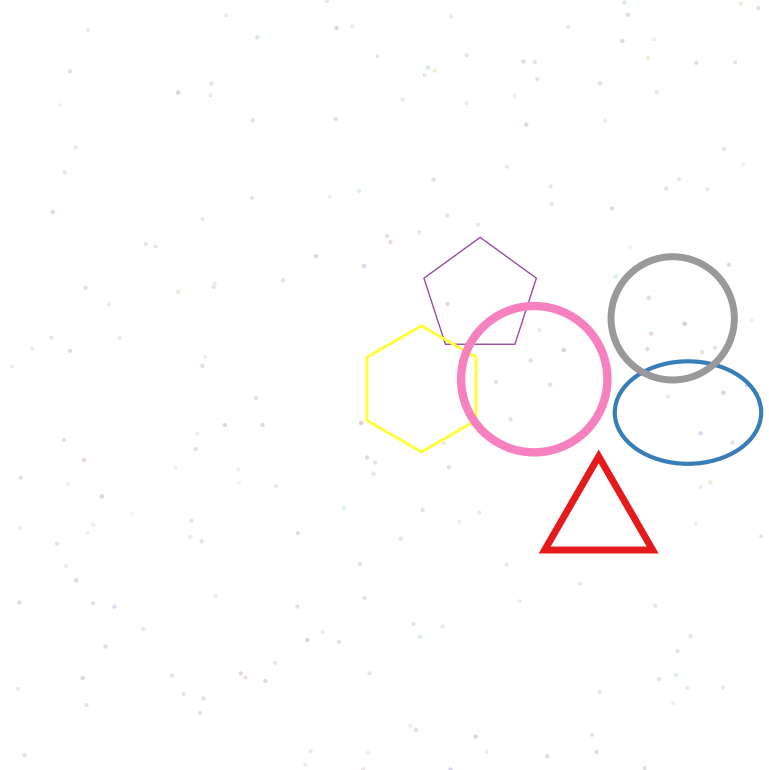[{"shape": "triangle", "thickness": 2.5, "radius": 0.4, "center": [0.778, 0.326]}, {"shape": "oval", "thickness": 1.5, "radius": 0.48, "center": [0.893, 0.464]}, {"shape": "pentagon", "thickness": 0.5, "radius": 0.38, "center": [0.624, 0.615]}, {"shape": "hexagon", "thickness": 1, "radius": 0.41, "center": [0.547, 0.495]}, {"shape": "circle", "thickness": 3, "radius": 0.48, "center": [0.694, 0.508]}, {"shape": "circle", "thickness": 2.5, "radius": 0.4, "center": [0.874, 0.587]}]